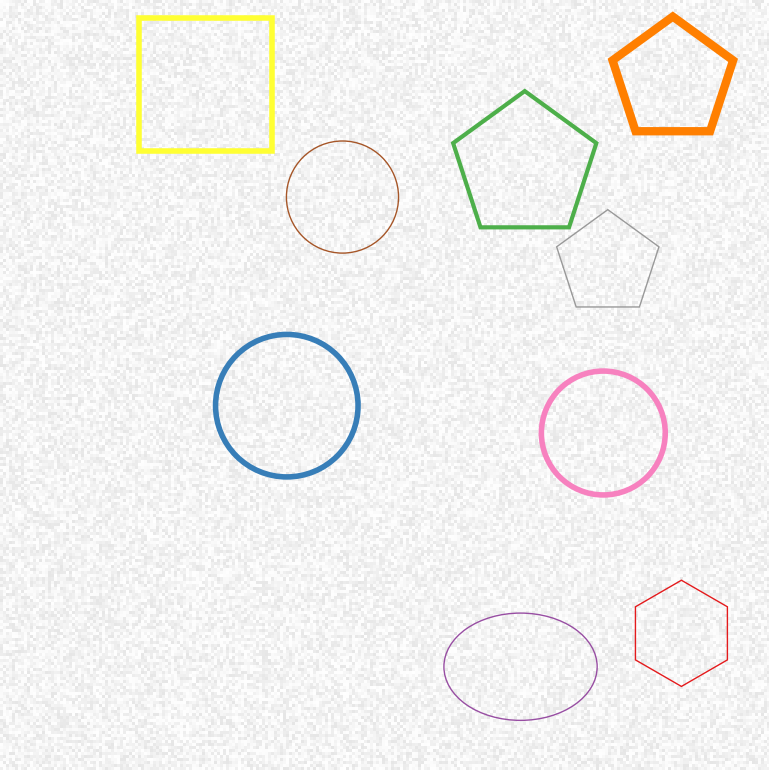[{"shape": "hexagon", "thickness": 0.5, "radius": 0.34, "center": [0.885, 0.177]}, {"shape": "circle", "thickness": 2, "radius": 0.46, "center": [0.372, 0.473]}, {"shape": "pentagon", "thickness": 1.5, "radius": 0.49, "center": [0.681, 0.784]}, {"shape": "oval", "thickness": 0.5, "radius": 0.5, "center": [0.676, 0.134]}, {"shape": "pentagon", "thickness": 3, "radius": 0.41, "center": [0.874, 0.896]}, {"shape": "square", "thickness": 2, "radius": 0.43, "center": [0.267, 0.89]}, {"shape": "circle", "thickness": 0.5, "radius": 0.36, "center": [0.445, 0.744]}, {"shape": "circle", "thickness": 2, "radius": 0.4, "center": [0.784, 0.438]}, {"shape": "pentagon", "thickness": 0.5, "radius": 0.35, "center": [0.789, 0.658]}]